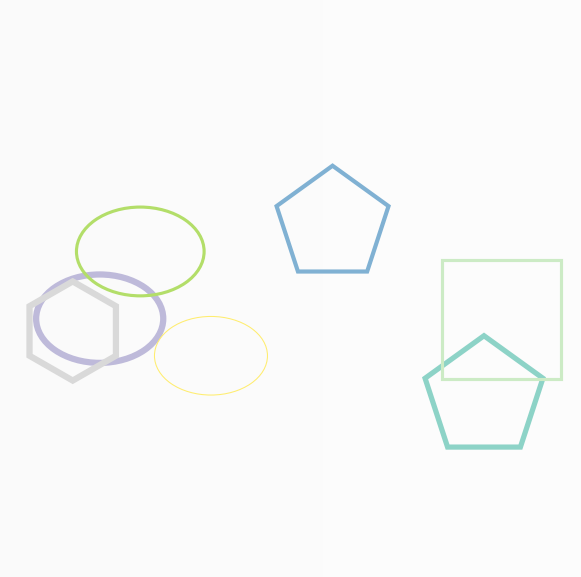[{"shape": "pentagon", "thickness": 2.5, "radius": 0.53, "center": [0.833, 0.311]}, {"shape": "oval", "thickness": 3, "radius": 0.55, "center": [0.172, 0.447]}, {"shape": "pentagon", "thickness": 2, "radius": 0.51, "center": [0.572, 0.611]}, {"shape": "oval", "thickness": 1.5, "radius": 0.55, "center": [0.241, 0.564]}, {"shape": "hexagon", "thickness": 3, "radius": 0.43, "center": [0.125, 0.426]}, {"shape": "square", "thickness": 1.5, "radius": 0.51, "center": [0.863, 0.446]}, {"shape": "oval", "thickness": 0.5, "radius": 0.49, "center": [0.363, 0.383]}]